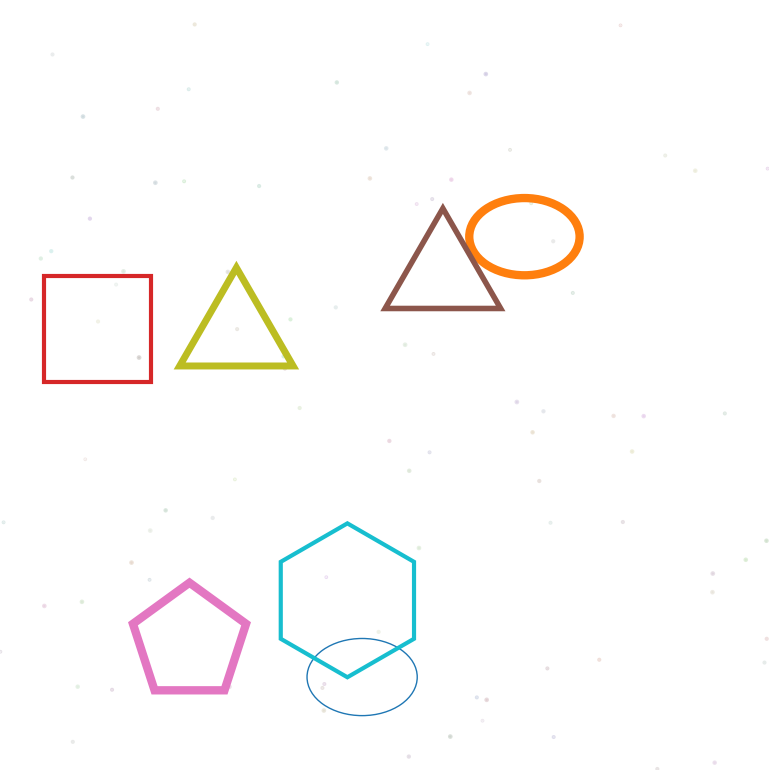[{"shape": "oval", "thickness": 0.5, "radius": 0.36, "center": [0.47, 0.121]}, {"shape": "oval", "thickness": 3, "radius": 0.36, "center": [0.681, 0.693]}, {"shape": "square", "thickness": 1.5, "radius": 0.35, "center": [0.127, 0.573]}, {"shape": "triangle", "thickness": 2, "radius": 0.43, "center": [0.575, 0.643]}, {"shape": "pentagon", "thickness": 3, "radius": 0.39, "center": [0.246, 0.166]}, {"shape": "triangle", "thickness": 2.5, "radius": 0.43, "center": [0.307, 0.567]}, {"shape": "hexagon", "thickness": 1.5, "radius": 0.5, "center": [0.451, 0.22]}]